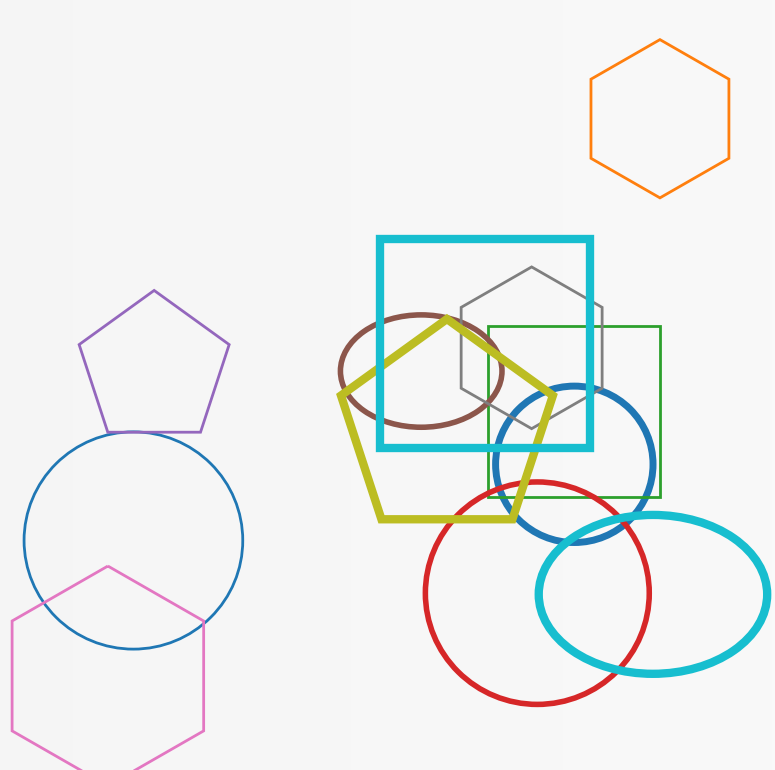[{"shape": "circle", "thickness": 2.5, "radius": 0.51, "center": [0.741, 0.397]}, {"shape": "circle", "thickness": 1, "radius": 0.71, "center": [0.172, 0.298]}, {"shape": "hexagon", "thickness": 1, "radius": 0.51, "center": [0.852, 0.846]}, {"shape": "square", "thickness": 1, "radius": 0.56, "center": [0.741, 0.466]}, {"shape": "circle", "thickness": 2, "radius": 0.72, "center": [0.693, 0.23]}, {"shape": "pentagon", "thickness": 1, "radius": 0.51, "center": [0.199, 0.521]}, {"shape": "oval", "thickness": 2, "radius": 0.52, "center": [0.543, 0.518]}, {"shape": "hexagon", "thickness": 1, "radius": 0.71, "center": [0.139, 0.122]}, {"shape": "hexagon", "thickness": 1, "radius": 0.53, "center": [0.686, 0.548]}, {"shape": "pentagon", "thickness": 3, "radius": 0.72, "center": [0.577, 0.442]}, {"shape": "oval", "thickness": 3, "radius": 0.74, "center": [0.843, 0.228]}, {"shape": "square", "thickness": 3, "radius": 0.68, "center": [0.626, 0.554]}]